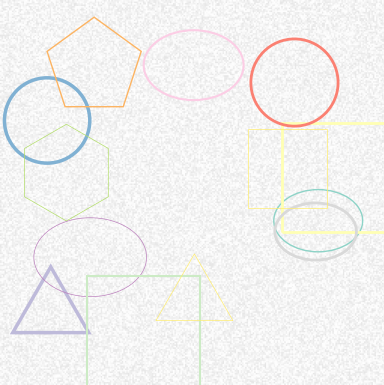[{"shape": "oval", "thickness": 1, "radius": 0.58, "center": [0.827, 0.427]}, {"shape": "square", "thickness": 2, "radius": 0.71, "center": [0.874, 0.54]}, {"shape": "triangle", "thickness": 2.5, "radius": 0.57, "center": [0.132, 0.193]}, {"shape": "circle", "thickness": 2, "radius": 0.57, "center": [0.765, 0.786]}, {"shape": "circle", "thickness": 2.5, "radius": 0.55, "center": [0.122, 0.687]}, {"shape": "pentagon", "thickness": 1, "radius": 0.64, "center": [0.245, 0.827]}, {"shape": "hexagon", "thickness": 0.5, "radius": 0.63, "center": [0.173, 0.552]}, {"shape": "oval", "thickness": 1.5, "radius": 0.65, "center": [0.503, 0.831]}, {"shape": "oval", "thickness": 2, "radius": 0.53, "center": [0.82, 0.399]}, {"shape": "oval", "thickness": 0.5, "radius": 0.73, "center": [0.234, 0.332]}, {"shape": "square", "thickness": 1.5, "radius": 0.74, "center": [0.372, 0.136]}, {"shape": "triangle", "thickness": 0.5, "radius": 0.58, "center": [0.505, 0.225]}, {"shape": "square", "thickness": 0.5, "radius": 0.52, "center": [0.747, 0.563]}]